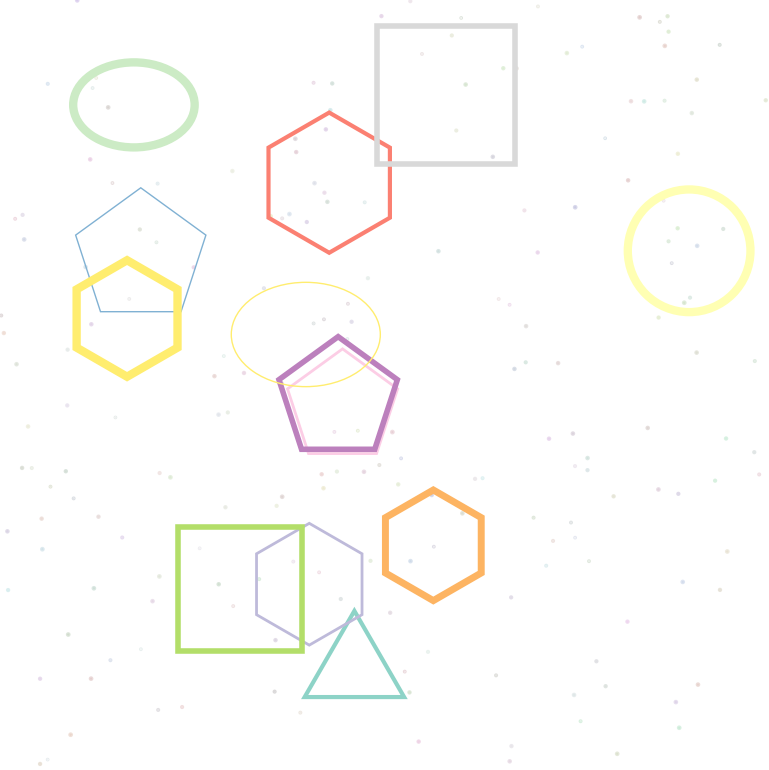[{"shape": "triangle", "thickness": 1.5, "radius": 0.37, "center": [0.46, 0.132]}, {"shape": "circle", "thickness": 3, "radius": 0.4, "center": [0.895, 0.674]}, {"shape": "hexagon", "thickness": 1, "radius": 0.4, "center": [0.402, 0.241]}, {"shape": "hexagon", "thickness": 1.5, "radius": 0.46, "center": [0.428, 0.763]}, {"shape": "pentagon", "thickness": 0.5, "radius": 0.44, "center": [0.183, 0.667]}, {"shape": "hexagon", "thickness": 2.5, "radius": 0.36, "center": [0.563, 0.292]}, {"shape": "square", "thickness": 2, "radius": 0.4, "center": [0.311, 0.235]}, {"shape": "pentagon", "thickness": 1, "radius": 0.38, "center": [0.445, 0.472]}, {"shape": "square", "thickness": 2, "radius": 0.45, "center": [0.579, 0.877]}, {"shape": "pentagon", "thickness": 2, "radius": 0.4, "center": [0.439, 0.482]}, {"shape": "oval", "thickness": 3, "radius": 0.39, "center": [0.174, 0.864]}, {"shape": "oval", "thickness": 0.5, "radius": 0.48, "center": [0.397, 0.566]}, {"shape": "hexagon", "thickness": 3, "radius": 0.38, "center": [0.165, 0.586]}]